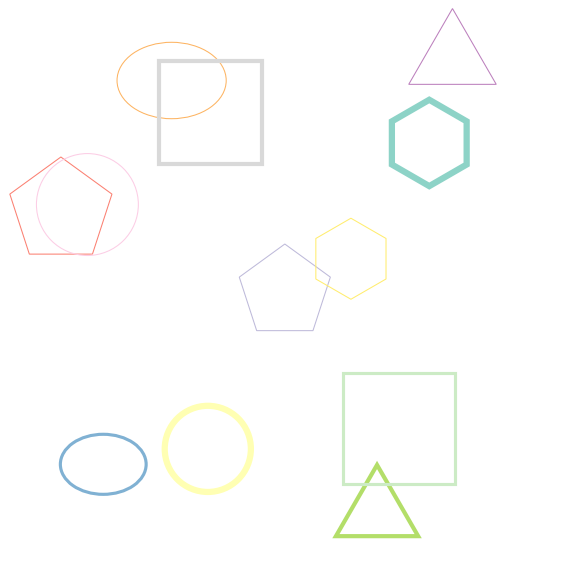[{"shape": "hexagon", "thickness": 3, "radius": 0.37, "center": [0.743, 0.752]}, {"shape": "circle", "thickness": 3, "radius": 0.37, "center": [0.36, 0.222]}, {"shape": "pentagon", "thickness": 0.5, "radius": 0.41, "center": [0.493, 0.494]}, {"shape": "pentagon", "thickness": 0.5, "radius": 0.46, "center": [0.105, 0.634]}, {"shape": "oval", "thickness": 1.5, "radius": 0.37, "center": [0.179, 0.195]}, {"shape": "oval", "thickness": 0.5, "radius": 0.47, "center": [0.297, 0.86]}, {"shape": "triangle", "thickness": 2, "radius": 0.41, "center": [0.653, 0.112]}, {"shape": "circle", "thickness": 0.5, "radius": 0.44, "center": [0.151, 0.645]}, {"shape": "square", "thickness": 2, "radius": 0.44, "center": [0.365, 0.804]}, {"shape": "triangle", "thickness": 0.5, "radius": 0.44, "center": [0.784, 0.897]}, {"shape": "square", "thickness": 1.5, "radius": 0.48, "center": [0.691, 0.258]}, {"shape": "hexagon", "thickness": 0.5, "radius": 0.35, "center": [0.608, 0.551]}]